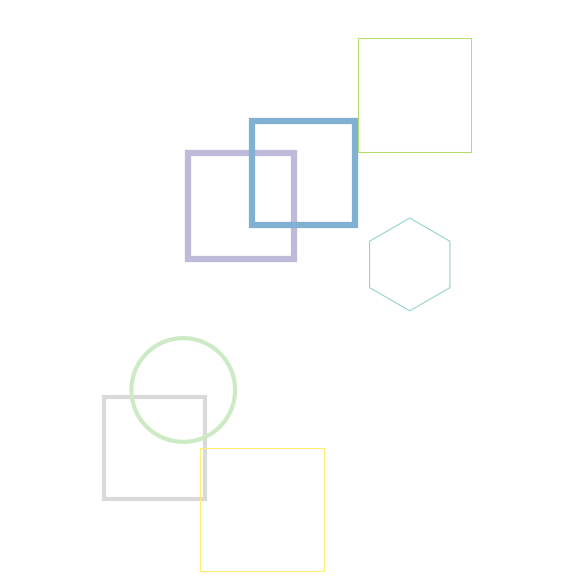[{"shape": "hexagon", "thickness": 0.5, "radius": 0.4, "center": [0.71, 0.541]}, {"shape": "square", "thickness": 3, "radius": 0.46, "center": [0.418, 0.642]}, {"shape": "square", "thickness": 3, "radius": 0.45, "center": [0.526, 0.7]}, {"shape": "square", "thickness": 0.5, "radius": 0.49, "center": [0.718, 0.835]}, {"shape": "square", "thickness": 2, "radius": 0.44, "center": [0.268, 0.223]}, {"shape": "circle", "thickness": 2, "radius": 0.45, "center": [0.317, 0.324]}, {"shape": "square", "thickness": 0.5, "radius": 0.54, "center": [0.453, 0.117]}]